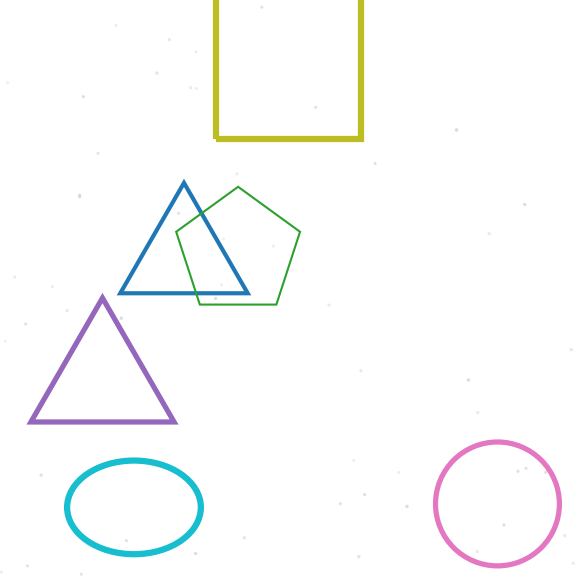[{"shape": "triangle", "thickness": 2, "radius": 0.64, "center": [0.319, 0.555]}, {"shape": "pentagon", "thickness": 1, "radius": 0.56, "center": [0.412, 0.563]}, {"shape": "triangle", "thickness": 2.5, "radius": 0.72, "center": [0.177, 0.34]}, {"shape": "circle", "thickness": 2.5, "radius": 0.54, "center": [0.861, 0.127]}, {"shape": "square", "thickness": 3, "radius": 0.63, "center": [0.5, 0.885]}, {"shape": "oval", "thickness": 3, "radius": 0.58, "center": [0.232, 0.121]}]